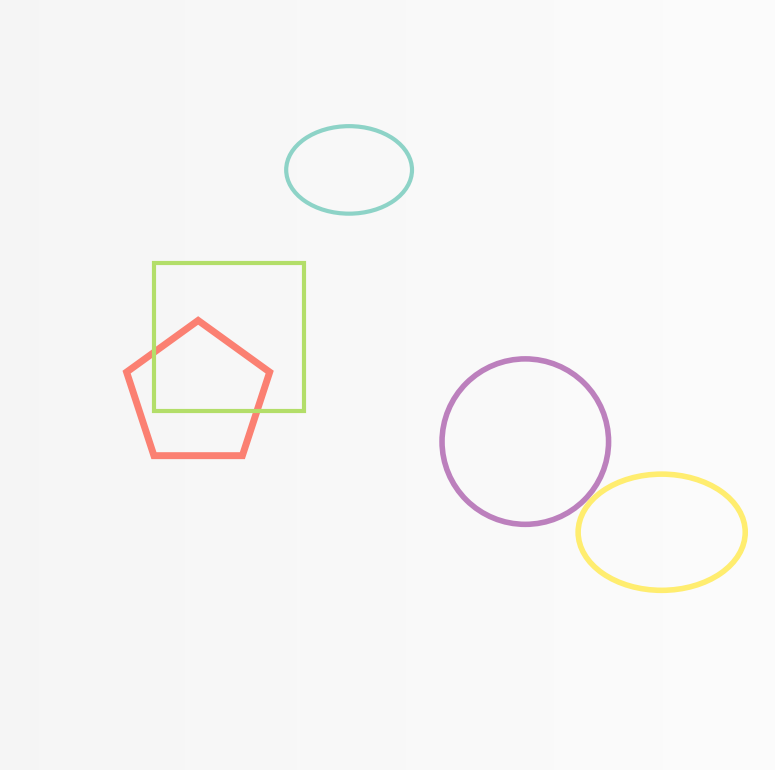[{"shape": "oval", "thickness": 1.5, "radius": 0.41, "center": [0.45, 0.779]}, {"shape": "pentagon", "thickness": 2.5, "radius": 0.49, "center": [0.256, 0.487]}, {"shape": "square", "thickness": 1.5, "radius": 0.48, "center": [0.296, 0.562]}, {"shape": "circle", "thickness": 2, "radius": 0.54, "center": [0.678, 0.426]}, {"shape": "oval", "thickness": 2, "radius": 0.54, "center": [0.854, 0.309]}]